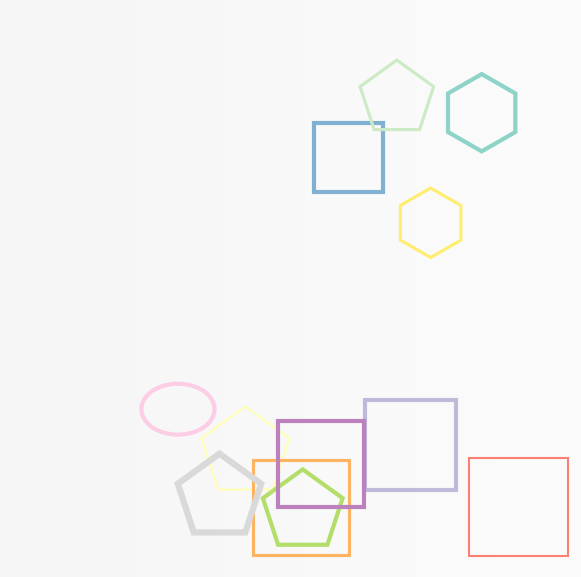[{"shape": "hexagon", "thickness": 2, "radius": 0.33, "center": [0.829, 0.804]}, {"shape": "pentagon", "thickness": 1, "radius": 0.4, "center": [0.422, 0.216]}, {"shape": "square", "thickness": 2, "radius": 0.39, "center": [0.706, 0.229]}, {"shape": "square", "thickness": 1, "radius": 0.43, "center": [0.891, 0.121]}, {"shape": "square", "thickness": 2, "radius": 0.3, "center": [0.6, 0.726]}, {"shape": "square", "thickness": 1.5, "radius": 0.41, "center": [0.518, 0.12]}, {"shape": "pentagon", "thickness": 2, "radius": 0.36, "center": [0.521, 0.114]}, {"shape": "oval", "thickness": 2, "radius": 0.31, "center": [0.306, 0.291]}, {"shape": "pentagon", "thickness": 3, "radius": 0.38, "center": [0.378, 0.138]}, {"shape": "square", "thickness": 2, "radius": 0.37, "center": [0.552, 0.195]}, {"shape": "pentagon", "thickness": 1.5, "radius": 0.33, "center": [0.683, 0.829]}, {"shape": "hexagon", "thickness": 1.5, "radius": 0.3, "center": [0.741, 0.613]}]